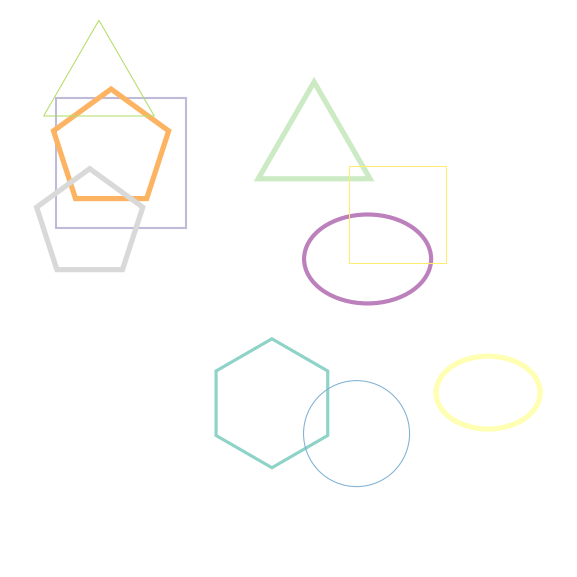[{"shape": "hexagon", "thickness": 1.5, "radius": 0.56, "center": [0.471, 0.301]}, {"shape": "oval", "thickness": 2.5, "radius": 0.45, "center": [0.845, 0.319]}, {"shape": "square", "thickness": 1, "radius": 0.56, "center": [0.209, 0.717]}, {"shape": "circle", "thickness": 0.5, "radius": 0.46, "center": [0.617, 0.248]}, {"shape": "pentagon", "thickness": 2.5, "radius": 0.52, "center": [0.192, 0.74]}, {"shape": "triangle", "thickness": 0.5, "radius": 0.55, "center": [0.171, 0.854]}, {"shape": "pentagon", "thickness": 2.5, "radius": 0.48, "center": [0.155, 0.61]}, {"shape": "oval", "thickness": 2, "radius": 0.55, "center": [0.637, 0.551]}, {"shape": "triangle", "thickness": 2.5, "radius": 0.56, "center": [0.544, 0.745]}, {"shape": "square", "thickness": 0.5, "radius": 0.42, "center": [0.689, 0.627]}]